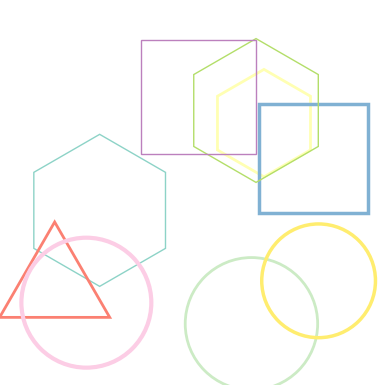[{"shape": "hexagon", "thickness": 1, "radius": 0.99, "center": [0.259, 0.454]}, {"shape": "hexagon", "thickness": 2, "radius": 0.7, "center": [0.686, 0.68]}, {"shape": "triangle", "thickness": 2, "radius": 0.83, "center": [0.142, 0.258]}, {"shape": "square", "thickness": 2.5, "radius": 0.71, "center": [0.815, 0.588]}, {"shape": "hexagon", "thickness": 1, "radius": 0.93, "center": [0.665, 0.713]}, {"shape": "circle", "thickness": 3, "radius": 0.84, "center": [0.224, 0.214]}, {"shape": "square", "thickness": 1, "radius": 0.75, "center": [0.515, 0.748]}, {"shape": "circle", "thickness": 2, "radius": 0.86, "center": [0.653, 0.159]}, {"shape": "circle", "thickness": 2.5, "radius": 0.74, "center": [0.828, 0.271]}]